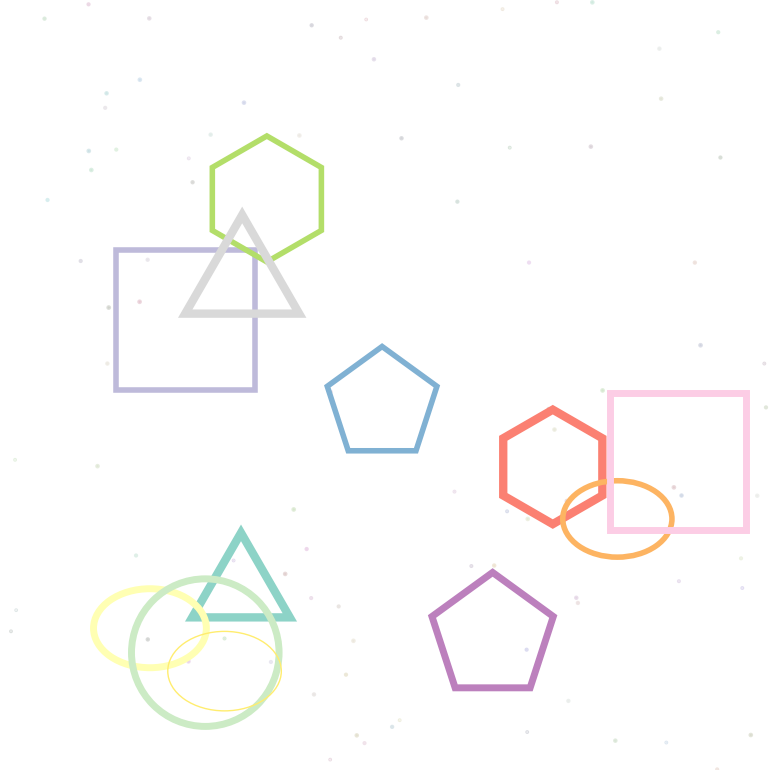[{"shape": "triangle", "thickness": 3, "radius": 0.37, "center": [0.313, 0.235]}, {"shape": "oval", "thickness": 2.5, "radius": 0.37, "center": [0.195, 0.184]}, {"shape": "square", "thickness": 2, "radius": 0.45, "center": [0.241, 0.584]}, {"shape": "hexagon", "thickness": 3, "radius": 0.37, "center": [0.718, 0.394]}, {"shape": "pentagon", "thickness": 2, "radius": 0.37, "center": [0.496, 0.475]}, {"shape": "oval", "thickness": 2, "radius": 0.35, "center": [0.802, 0.326]}, {"shape": "hexagon", "thickness": 2, "radius": 0.41, "center": [0.347, 0.742]}, {"shape": "square", "thickness": 2.5, "radius": 0.44, "center": [0.881, 0.401]}, {"shape": "triangle", "thickness": 3, "radius": 0.43, "center": [0.315, 0.635]}, {"shape": "pentagon", "thickness": 2.5, "radius": 0.41, "center": [0.64, 0.174]}, {"shape": "circle", "thickness": 2.5, "radius": 0.48, "center": [0.267, 0.152]}, {"shape": "oval", "thickness": 0.5, "radius": 0.37, "center": [0.292, 0.128]}]